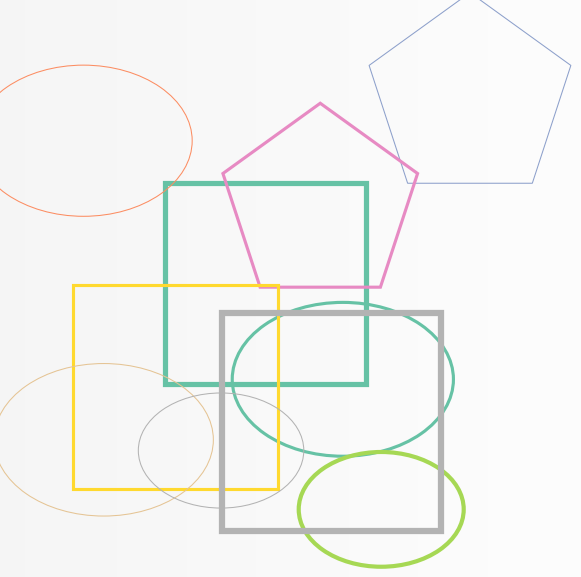[{"shape": "oval", "thickness": 1.5, "radius": 0.95, "center": [0.59, 0.342]}, {"shape": "square", "thickness": 2.5, "radius": 0.87, "center": [0.457, 0.508]}, {"shape": "oval", "thickness": 0.5, "radius": 0.93, "center": [0.144, 0.755]}, {"shape": "pentagon", "thickness": 0.5, "radius": 0.91, "center": [0.809, 0.829]}, {"shape": "pentagon", "thickness": 1.5, "radius": 0.88, "center": [0.551, 0.644]}, {"shape": "oval", "thickness": 2, "radius": 0.71, "center": [0.656, 0.117]}, {"shape": "square", "thickness": 1.5, "radius": 0.88, "center": [0.302, 0.329]}, {"shape": "oval", "thickness": 0.5, "radius": 0.94, "center": [0.178, 0.238]}, {"shape": "square", "thickness": 3, "radius": 0.94, "center": [0.571, 0.269]}, {"shape": "oval", "thickness": 0.5, "radius": 0.71, "center": [0.38, 0.219]}]